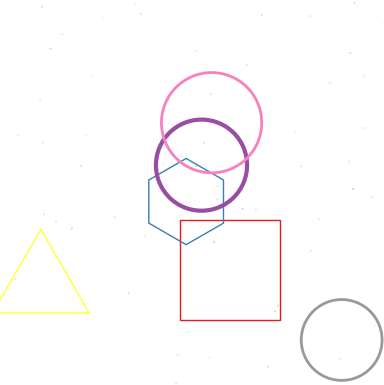[{"shape": "square", "thickness": 1, "radius": 0.65, "center": [0.598, 0.3]}, {"shape": "hexagon", "thickness": 1, "radius": 0.56, "center": [0.484, 0.476]}, {"shape": "circle", "thickness": 3, "radius": 0.59, "center": [0.523, 0.571]}, {"shape": "triangle", "thickness": 1, "radius": 0.72, "center": [0.106, 0.259]}, {"shape": "circle", "thickness": 2, "radius": 0.65, "center": [0.55, 0.681]}, {"shape": "circle", "thickness": 2, "radius": 0.52, "center": [0.887, 0.117]}]